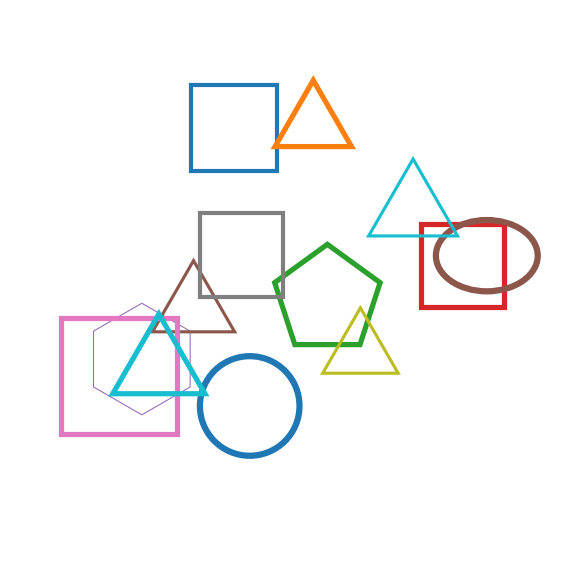[{"shape": "square", "thickness": 2, "radius": 0.37, "center": [0.405, 0.777]}, {"shape": "circle", "thickness": 3, "radius": 0.43, "center": [0.432, 0.296]}, {"shape": "triangle", "thickness": 2.5, "radius": 0.38, "center": [0.542, 0.784]}, {"shape": "pentagon", "thickness": 2.5, "radius": 0.48, "center": [0.567, 0.48]}, {"shape": "square", "thickness": 2.5, "radius": 0.36, "center": [0.801, 0.539]}, {"shape": "hexagon", "thickness": 0.5, "radius": 0.48, "center": [0.246, 0.377]}, {"shape": "oval", "thickness": 3, "radius": 0.44, "center": [0.843, 0.556]}, {"shape": "triangle", "thickness": 1.5, "radius": 0.41, "center": [0.335, 0.466]}, {"shape": "square", "thickness": 2.5, "radius": 0.5, "center": [0.206, 0.348]}, {"shape": "square", "thickness": 2, "radius": 0.36, "center": [0.418, 0.558]}, {"shape": "triangle", "thickness": 1.5, "radius": 0.38, "center": [0.624, 0.391]}, {"shape": "triangle", "thickness": 2.5, "radius": 0.46, "center": [0.275, 0.363]}, {"shape": "triangle", "thickness": 1.5, "radius": 0.44, "center": [0.715, 0.635]}]